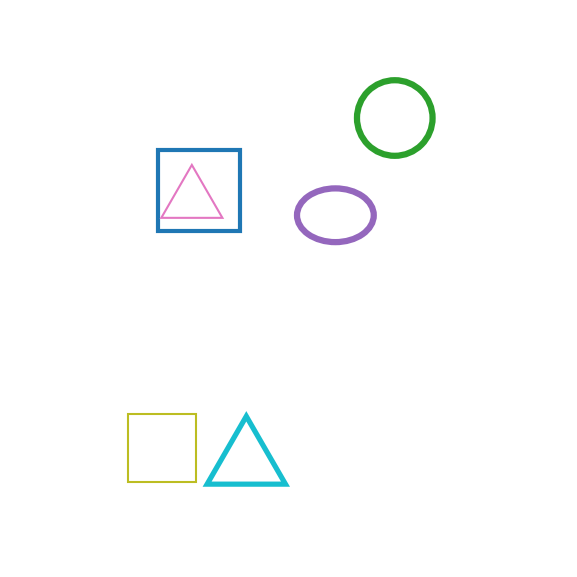[{"shape": "square", "thickness": 2, "radius": 0.35, "center": [0.344, 0.669]}, {"shape": "circle", "thickness": 3, "radius": 0.33, "center": [0.684, 0.795]}, {"shape": "oval", "thickness": 3, "radius": 0.33, "center": [0.581, 0.626]}, {"shape": "triangle", "thickness": 1, "radius": 0.31, "center": [0.332, 0.652]}, {"shape": "square", "thickness": 1, "radius": 0.3, "center": [0.281, 0.223]}, {"shape": "triangle", "thickness": 2.5, "radius": 0.39, "center": [0.426, 0.2]}]